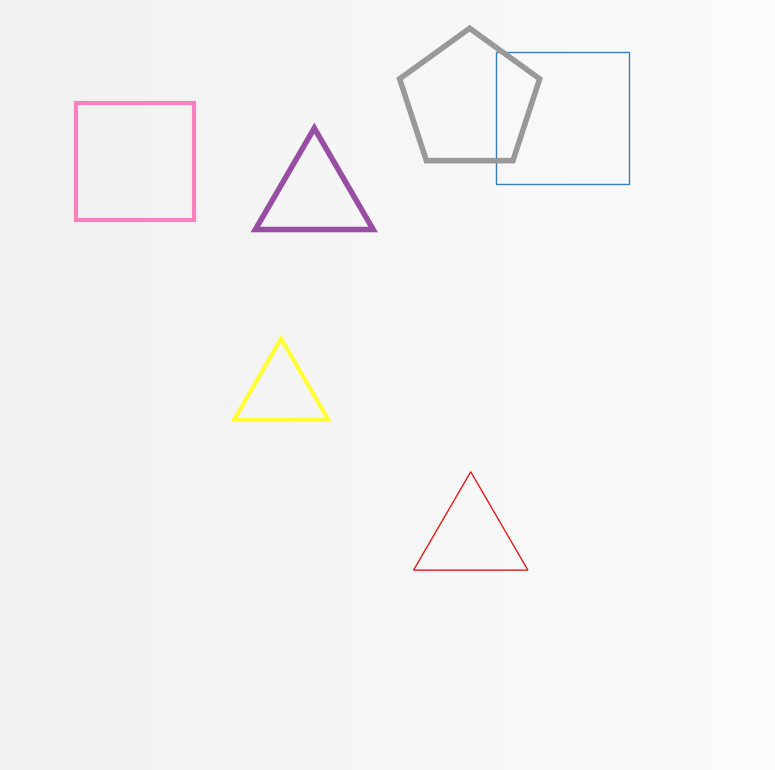[{"shape": "triangle", "thickness": 0.5, "radius": 0.43, "center": [0.607, 0.302]}, {"shape": "square", "thickness": 0.5, "radius": 0.43, "center": [0.726, 0.847]}, {"shape": "triangle", "thickness": 2, "radius": 0.44, "center": [0.406, 0.746]}, {"shape": "triangle", "thickness": 1.5, "radius": 0.35, "center": [0.363, 0.49]}, {"shape": "square", "thickness": 1.5, "radius": 0.38, "center": [0.174, 0.79]}, {"shape": "pentagon", "thickness": 2, "radius": 0.48, "center": [0.606, 0.868]}]